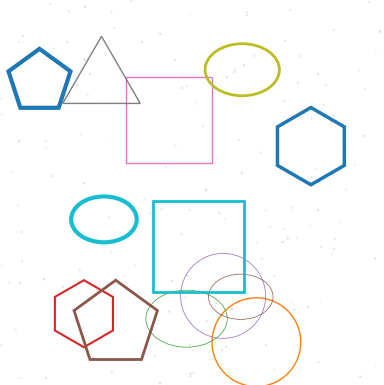[{"shape": "pentagon", "thickness": 3, "radius": 0.42, "center": [0.103, 0.788]}, {"shape": "hexagon", "thickness": 2.5, "radius": 0.5, "center": [0.808, 0.62]}, {"shape": "circle", "thickness": 1, "radius": 0.58, "center": [0.666, 0.111]}, {"shape": "oval", "thickness": 0.5, "radius": 0.53, "center": [0.485, 0.172]}, {"shape": "hexagon", "thickness": 1.5, "radius": 0.44, "center": [0.218, 0.185]}, {"shape": "circle", "thickness": 0.5, "radius": 0.55, "center": [0.579, 0.231]}, {"shape": "oval", "thickness": 0.5, "radius": 0.42, "center": [0.625, 0.229]}, {"shape": "pentagon", "thickness": 2, "radius": 0.57, "center": [0.301, 0.158]}, {"shape": "square", "thickness": 1, "radius": 0.56, "center": [0.44, 0.689]}, {"shape": "triangle", "thickness": 1, "radius": 0.58, "center": [0.264, 0.789]}, {"shape": "oval", "thickness": 2, "radius": 0.48, "center": [0.629, 0.819]}, {"shape": "square", "thickness": 2, "radius": 0.59, "center": [0.516, 0.359]}, {"shape": "oval", "thickness": 3, "radius": 0.43, "center": [0.27, 0.43]}]